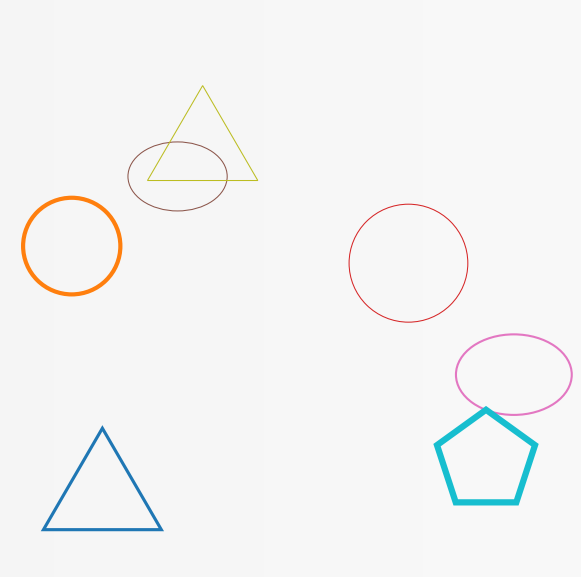[{"shape": "triangle", "thickness": 1.5, "radius": 0.59, "center": [0.176, 0.14]}, {"shape": "circle", "thickness": 2, "radius": 0.42, "center": [0.123, 0.573]}, {"shape": "circle", "thickness": 0.5, "radius": 0.51, "center": [0.703, 0.543]}, {"shape": "oval", "thickness": 0.5, "radius": 0.43, "center": [0.305, 0.694]}, {"shape": "oval", "thickness": 1, "radius": 0.5, "center": [0.884, 0.35]}, {"shape": "triangle", "thickness": 0.5, "radius": 0.55, "center": [0.349, 0.741]}, {"shape": "pentagon", "thickness": 3, "radius": 0.44, "center": [0.836, 0.201]}]